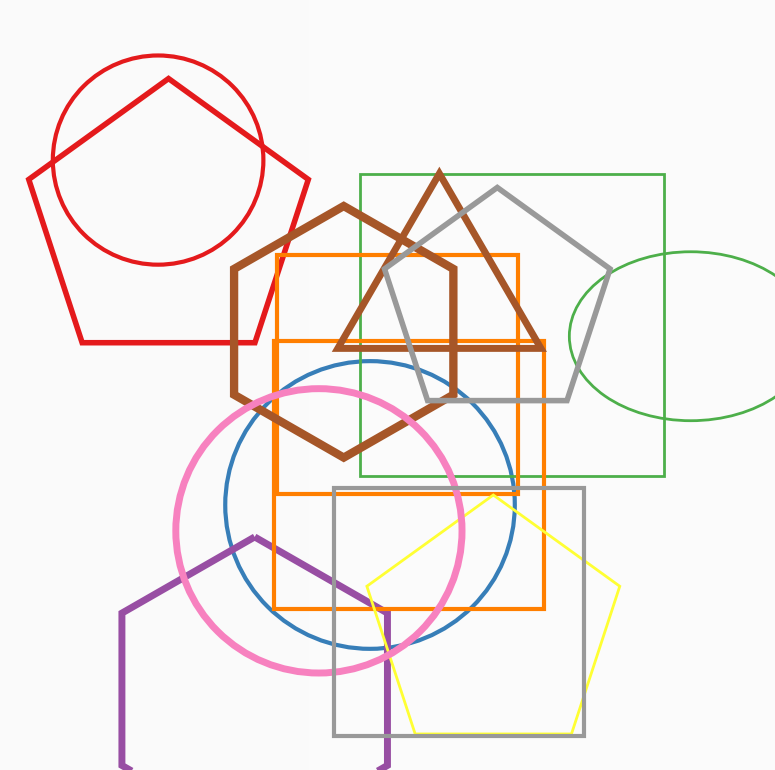[{"shape": "pentagon", "thickness": 2, "radius": 0.95, "center": [0.217, 0.708]}, {"shape": "circle", "thickness": 1.5, "radius": 0.68, "center": [0.204, 0.792]}, {"shape": "circle", "thickness": 1.5, "radius": 0.93, "center": [0.477, 0.344]}, {"shape": "oval", "thickness": 1, "radius": 0.78, "center": [0.891, 0.563]}, {"shape": "square", "thickness": 1, "radius": 0.98, "center": [0.66, 0.578]}, {"shape": "hexagon", "thickness": 2.5, "radius": 0.99, "center": [0.329, 0.105]}, {"shape": "square", "thickness": 1.5, "radius": 0.78, "center": [0.513, 0.514]}, {"shape": "square", "thickness": 1.5, "radius": 0.87, "center": [0.527, 0.383]}, {"shape": "pentagon", "thickness": 1, "radius": 0.86, "center": [0.637, 0.186]}, {"shape": "triangle", "thickness": 2.5, "radius": 0.76, "center": [0.567, 0.623]}, {"shape": "hexagon", "thickness": 3, "radius": 0.82, "center": [0.444, 0.569]}, {"shape": "circle", "thickness": 2.5, "radius": 0.92, "center": [0.412, 0.311]}, {"shape": "pentagon", "thickness": 2, "radius": 0.76, "center": [0.642, 0.603]}, {"shape": "square", "thickness": 1.5, "radius": 0.81, "center": [0.592, 0.205]}]